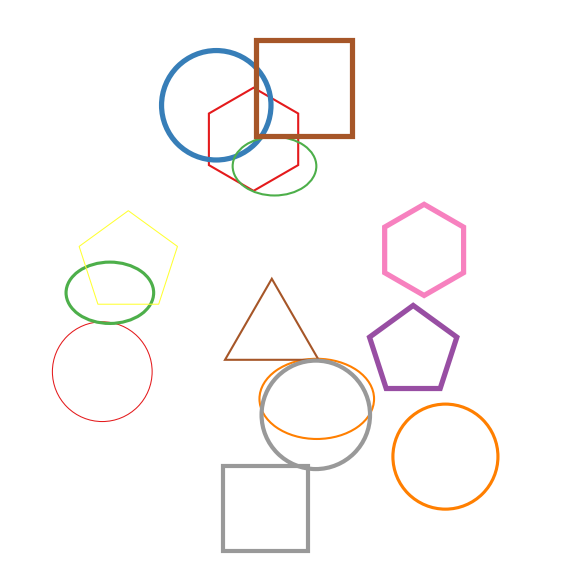[{"shape": "hexagon", "thickness": 1, "radius": 0.45, "center": [0.439, 0.758]}, {"shape": "circle", "thickness": 0.5, "radius": 0.43, "center": [0.177, 0.356]}, {"shape": "circle", "thickness": 2.5, "radius": 0.47, "center": [0.374, 0.817]}, {"shape": "oval", "thickness": 1, "radius": 0.36, "center": [0.475, 0.711]}, {"shape": "oval", "thickness": 1.5, "radius": 0.38, "center": [0.19, 0.492]}, {"shape": "pentagon", "thickness": 2.5, "radius": 0.4, "center": [0.715, 0.391]}, {"shape": "oval", "thickness": 1, "radius": 0.5, "center": [0.549, 0.308]}, {"shape": "circle", "thickness": 1.5, "radius": 0.45, "center": [0.771, 0.208]}, {"shape": "pentagon", "thickness": 0.5, "radius": 0.45, "center": [0.222, 0.545]}, {"shape": "square", "thickness": 2.5, "radius": 0.42, "center": [0.526, 0.847]}, {"shape": "triangle", "thickness": 1, "radius": 0.47, "center": [0.471, 0.423]}, {"shape": "hexagon", "thickness": 2.5, "radius": 0.39, "center": [0.734, 0.566]}, {"shape": "circle", "thickness": 2, "radius": 0.47, "center": [0.547, 0.281]}, {"shape": "square", "thickness": 2, "radius": 0.37, "center": [0.46, 0.119]}]